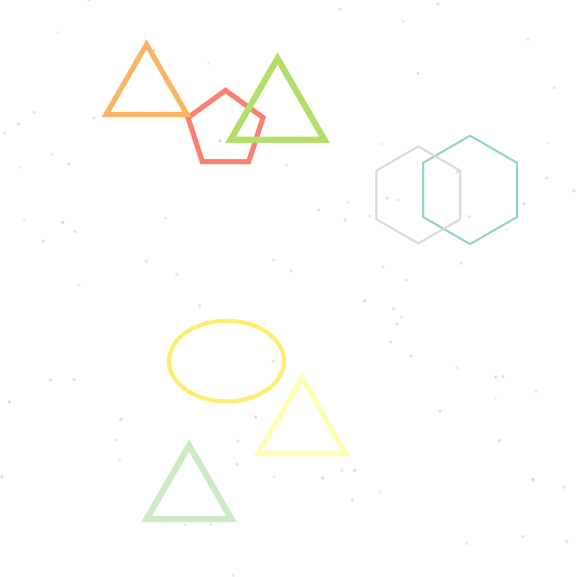[{"shape": "hexagon", "thickness": 1, "radius": 0.47, "center": [0.814, 0.67]}, {"shape": "triangle", "thickness": 2.5, "radius": 0.44, "center": [0.523, 0.257]}, {"shape": "pentagon", "thickness": 2.5, "radius": 0.34, "center": [0.391, 0.774]}, {"shape": "triangle", "thickness": 2.5, "radius": 0.4, "center": [0.254, 0.841]}, {"shape": "triangle", "thickness": 3, "radius": 0.47, "center": [0.481, 0.804]}, {"shape": "hexagon", "thickness": 1, "radius": 0.42, "center": [0.724, 0.662]}, {"shape": "triangle", "thickness": 3, "radius": 0.42, "center": [0.327, 0.143]}, {"shape": "oval", "thickness": 2, "radius": 0.5, "center": [0.392, 0.374]}]